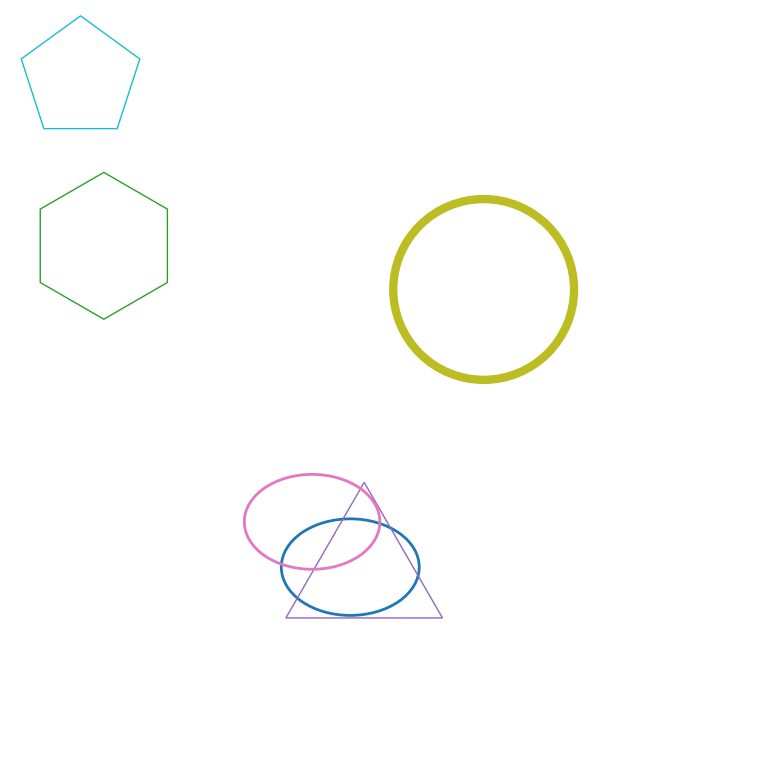[{"shape": "oval", "thickness": 1, "radius": 0.45, "center": [0.455, 0.263]}, {"shape": "hexagon", "thickness": 0.5, "radius": 0.48, "center": [0.135, 0.681]}, {"shape": "triangle", "thickness": 0.5, "radius": 0.59, "center": [0.473, 0.256]}, {"shape": "oval", "thickness": 1, "radius": 0.44, "center": [0.405, 0.322]}, {"shape": "circle", "thickness": 3, "radius": 0.59, "center": [0.628, 0.624]}, {"shape": "pentagon", "thickness": 0.5, "radius": 0.4, "center": [0.105, 0.898]}]